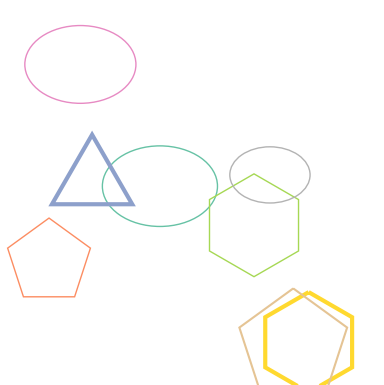[{"shape": "oval", "thickness": 1, "radius": 0.75, "center": [0.415, 0.516]}, {"shape": "pentagon", "thickness": 1, "radius": 0.57, "center": [0.127, 0.321]}, {"shape": "triangle", "thickness": 3, "radius": 0.6, "center": [0.239, 0.53]}, {"shape": "oval", "thickness": 1, "radius": 0.72, "center": [0.209, 0.833]}, {"shape": "hexagon", "thickness": 1, "radius": 0.67, "center": [0.66, 0.415]}, {"shape": "hexagon", "thickness": 3, "radius": 0.65, "center": [0.802, 0.111]}, {"shape": "pentagon", "thickness": 1.5, "radius": 0.74, "center": [0.762, 0.104]}, {"shape": "oval", "thickness": 1, "radius": 0.52, "center": [0.701, 0.546]}]